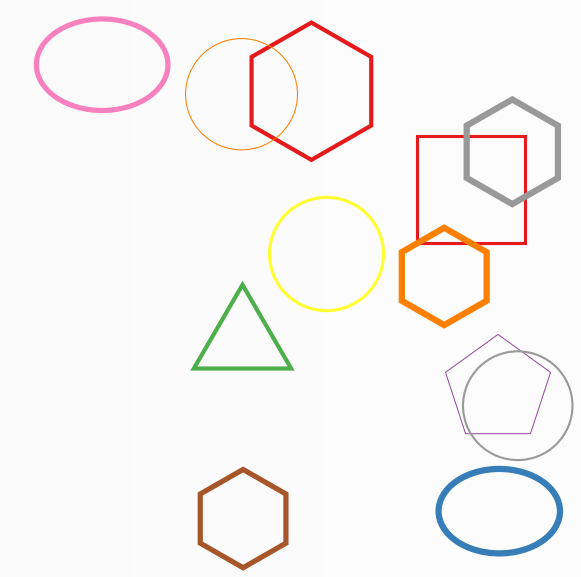[{"shape": "hexagon", "thickness": 2, "radius": 0.59, "center": [0.536, 0.841]}, {"shape": "square", "thickness": 1.5, "radius": 0.46, "center": [0.811, 0.671]}, {"shape": "oval", "thickness": 3, "radius": 0.52, "center": [0.859, 0.114]}, {"shape": "triangle", "thickness": 2, "radius": 0.48, "center": [0.417, 0.409]}, {"shape": "pentagon", "thickness": 0.5, "radius": 0.48, "center": [0.857, 0.325]}, {"shape": "hexagon", "thickness": 3, "radius": 0.42, "center": [0.764, 0.52]}, {"shape": "circle", "thickness": 0.5, "radius": 0.48, "center": [0.416, 0.836]}, {"shape": "circle", "thickness": 1.5, "radius": 0.49, "center": [0.562, 0.559]}, {"shape": "hexagon", "thickness": 2.5, "radius": 0.43, "center": [0.418, 0.101]}, {"shape": "oval", "thickness": 2.5, "radius": 0.57, "center": [0.176, 0.887]}, {"shape": "circle", "thickness": 1, "radius": 0.47, "center": [0.891, 0.297]}, {"shape": "hexagon", "thickness": 3, "radius": 0.45, "center": [0.881, 0.736]}]